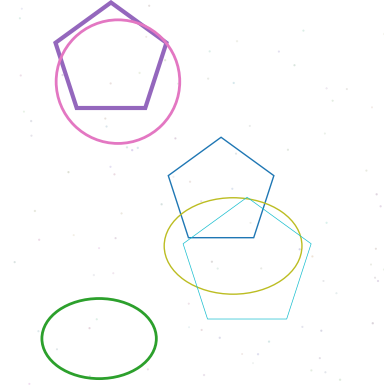[{"shape": "pentagon", "thickness": 1, "radius": 0.72, "center": [0.574, 0.499]}, {"shape": "oval", "thickness": 2, "radius": 0.74, "center": [0.257, 0.121]}, {"shape": "pentagon", "thickness": 3, "radius": 0.76, "center": [0.288, 0.842]}, {"shape": "circle", "thickness": 2, "radius": 0.8, "center": [0.306, 0.788]}, {"shape": "oval", "thickness": 1, "radius": 0.89, "center": [0.605, 0.361]}, {"shape": "pentagon", "thickness": 0.5, "radius": 0.87, "center": [0.642, 0.313]}]